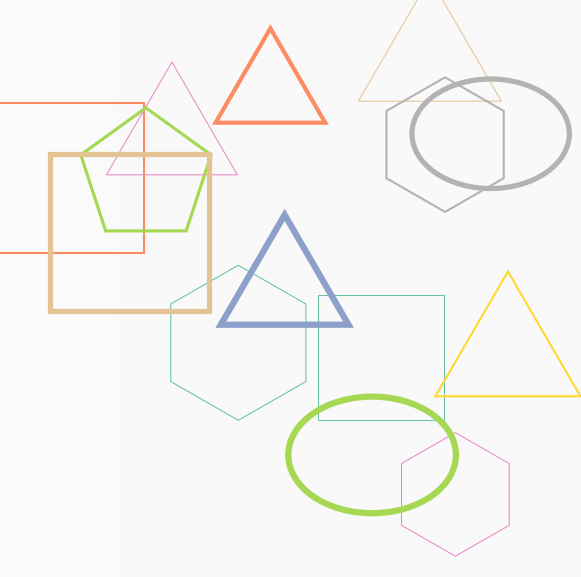[{"shape": "hexagon", "thickness": 0.5, "radius": 0.67, "center": [0.41, 0.406]}, {"shape": "square", "thickness": 0.5, "radius": 0.54, "center": [0.655, 0.38]}, {"shape": "square", "thickness": 1, "radius": 0.65, "center": [0.117, 0.69]}, {"shape": "triangle", "thickness": 2, "radius": 0.54, "center": [0.465, 0.841]}, {"shape": "triangle", "thickness": 3, "radius": 0.63, "center": [0.49, 0.5]}, {"shape": "triangle", "thickness": 0.5, "radius": 0.65, "center": [0.296, 0.761]}, {"shape": "hexagon", "thickness": 0.5, "radius": 0.53, "center": [0.783, 0.143]}, {"shape": "oval", "thickness": 3, "radius": 0.72, "center": [0.64, 0.211]}, {"shape": "pentagon", "thickness": 1.5, "radius": 0.59, "center": [0.251, 0.695]}, {"shape": "triangle", "thickness": 1, "radius": 0.72, "center": [0.874, 0.385]}, {"shape": "triangle", "thickness": 0.5, "radius": 0.71, "center": [0.74, 0.895]}, {"shape": "square", "thickness": 2.5, "radius": 0.68, "center": [0.223, 0.597]}, {"shape": "oval", "thickness": 2.5, "radius": 0.68, "center": [0.844, 0.767]}, {"shape": "hexagon", "thickness": 1, "radius": 0.58, "center": [0.766, 0.749]}]